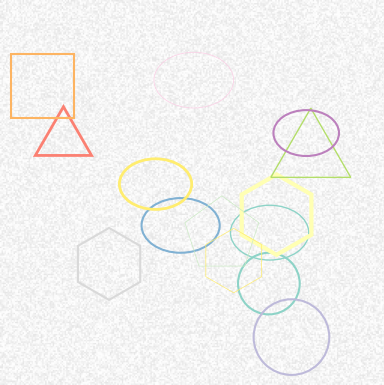[{"shape": "oval", "thickness": 1, "radius": 0.51, "center": [0.7, 0.396]}, {"shape": "circle", "thickness": 1.5, "radius": 0.4, "center": [0.698, 0.263]}, {"shape": "hexagon", "thickness": 3, "radius": 0.52, "center": [0.718, 0.442]}, {"shape": "circle", "thickness": 1.5, "radius": 0.49, "center": [0.757, 0.124]}, {"shape": "triangle", "thickness": 2, "radius": 0.42, "center": [0.165, 0.638]}, {"shape": "oval", "thickness": 1.5, "radius": 0.51, "center": [0.469, 0.414]}, {"shape": "square", "thickness": 1.5, "radius": 0.41, "center": [0.11, 0.776]}, {"shape": "triangle", "thickness": 1, "radius": 0.6, "center": [0.807, 0.599]}, {"shape": "oval", "thickness": 0.5, "radius": 0.52, "center": [0.503, 0.792]}, {"shape": "hexagon", "thickness": 1.5, "radius": 0.47, "center": [0.283, 0.314]}, {"shape": "oval", "thickness": 1.5, "radius": 0.43, "center": [0.795, 0.654]}, {"shape": "pentagon", "thickness": 0.5, "radius": 0.5, "center": [0.576, 0.39]}, {"shape": "oval", "thickness": 2, "radius": 0.47, "center": [0.404, 0.522]}, {"shape": "hexagon", "thickness": 0.5, "radius": 0.42, "center": [0.607, 0.323]}]